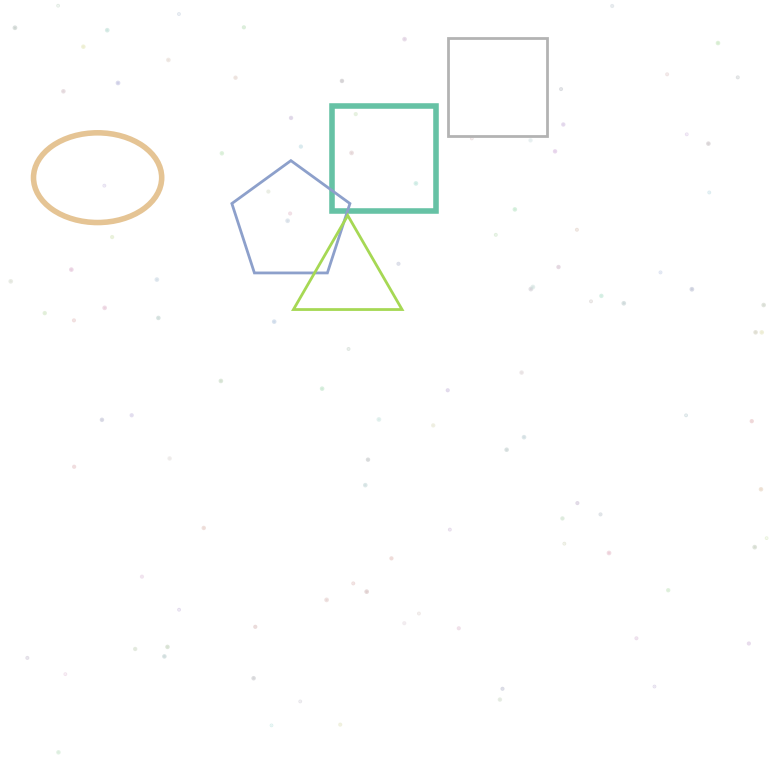[{"shape": "square", "thickness": 2, "radius": 0.34, "center": [0.499, 0.794]}, {"shape": "pentagon", "thickness": 1, "radius": 0.4, "center": [0.378, 0.711]}, {"shape": "triangle", "thickness": 1, "radius": 0.41, "center": [0.452, 0.639]}, {"shape": "oval", "thickness": 2, "radius": 0.42, "center": [0.127, 0.769]}, {"shape": "square", "thickness": 1, "radius": 0.32, "center": [0.646, 0.887]}]